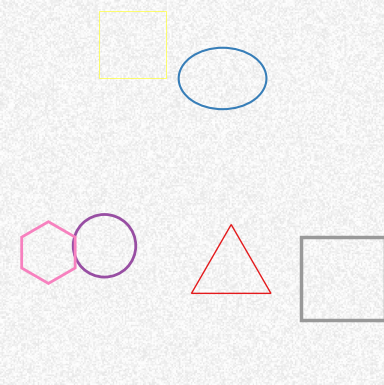[{"shape": "triangle", "thickness": 1, "radius": 0.6, "center": [0.601, 0.298]}, {"shape": "oval", "thickness": 1.5, "radius": 0.57, "center": [0.578, 0.796]}, {"shape": "circle", "thickness": 2, "radius": 0.41, "center": [0.271, 0.362]}, {"shape": "square", "thickness": 0.5, "radius": 0.43, "center": [0.344, 0.884]}, {"shape": "hexagon", "thickness": 2, "radius": 0.4, "center": [0.126, 0.344]}, {"shape": "square", "thickness": 2.5, "radius": 0.54, "center": [0.891, 0.276]}]